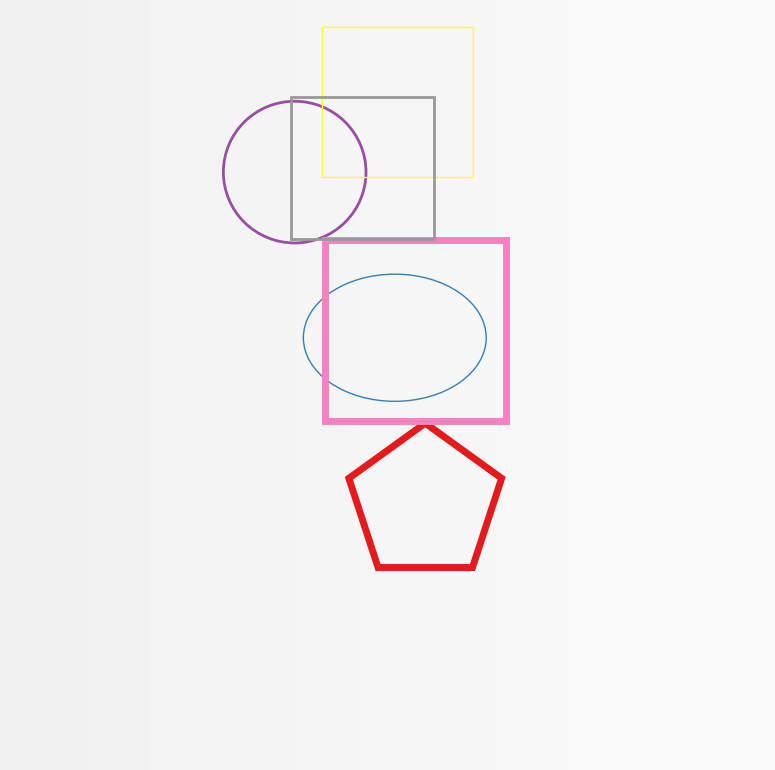[{"shape": "pentagon", "thickness": 2.5, "radius": 0.52, "center": [0.549, 0.347]}, {"shape": "oval", "thickness": 0.5, "radius": 0.59, "center": [0.509, 0.561]}, {"shape": "circle", "thickness": 1, "radius": 0.46, "center": [0.38, 0.776]}, {"shape": "square", "thickness": 0.5, "radius": 0.49, "center": [0.513, 0.867]}, {"shape": "square", "thickness": 2.5, "radius": 0.58, "center": [0.536, 0.571]}, {"shape": "square", "thickness": 1, "radius": 0.46, "center": [0.467, 0.781]}]